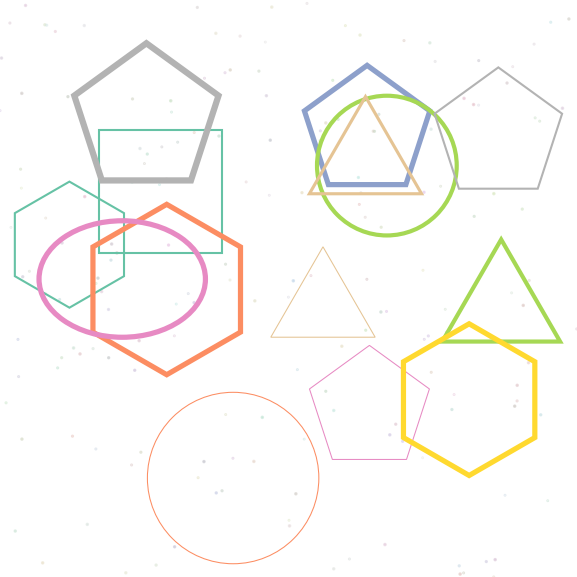[{"shape": "square", "thickness": 1, "radius": 0.53, "center": [0.278, 0.668]}, {"shape": "hexagon", "thickness": 1, "radius": 0.55, "center": [0.12, 0.576]}, {"shape": "hexagon", "thickness": 2.5, "radius": 0.74, "center": [0.289, 0.498]}, {"shape": "circle", "thickness": 0.5, "radius": 0.74, "center": [0.404, 0.171]}, {"shape": "pentagon", "thickness": 2.5, "radius": 0.57, "center": [0.636, 0.772]}, {"shape": "oval", "thickness": 2.5, "radius": 0.72, "center": [0.212, 0.516]}, {"shape": "pentagon", "thickness": 0.5, "radius": 0.55, "center": [0.64, 0.292]}, {"shape": "triangle", "thickness": 2, "radius": 0.59, "center": [0.868, 0.467]}, {"shape": "circle", "thickness": 2, "radius": 0.6, "center": [0.67, 0.712]}, {"shape": "hexagon", "thickness": 2.5, "radius": 0.66, "center": [0.812, 0.307]}, {"shape": "triangle", "thickness": 1.5, "radius": 0.56, "center": [0.633, 0.72]}, {"shape": "triangle", "thickness": 0.5, "radius": 0.52, "center": [0.559, 0.467]}, {"shape": "pentagon", "thickness": 1, "radius": 0.58, "center": [0.863, 0.766]}, {"shape": "pentagon", "thickness": 3, "radius": 0.66, "center": [0.253, 0.793]}]